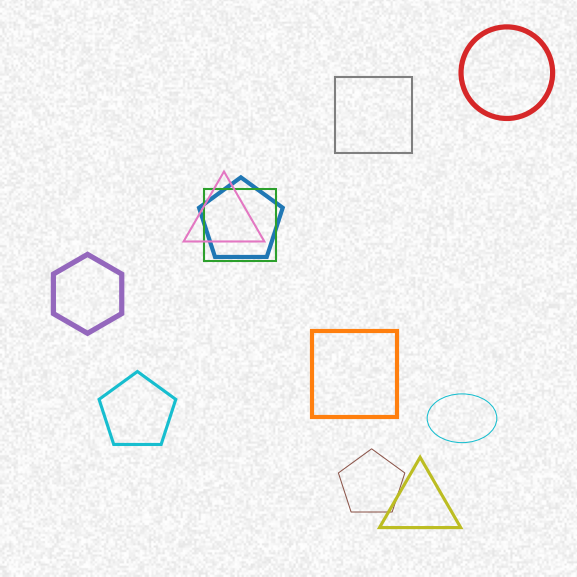[{"shape": "pentagon", "thickness": 2, "radius": 0.38, "center": [0.417, 0.616]}, {"shape": "square", "thickness": 2, "radius": 0.37, "center": [0.614, 0.351]}, {"shape": "square", "thickness": 1, "radius": 0.31, "center": [0.415, 0.609]}, {"shape": "circle", "thickness": 2.5, "radius": 0.4, "center": [0.878, 0.873]}, {"shape": "hexagon", "thickness": 2.5, "radius": 0.34, "center": [0.152, 0.49]}, {"shape": "pentagon", "thickness": 0.5, "radius": 0.3, "center": [0.644, 0.161]}, {"shape": "triangle", "thickness": 1, "radius": 0.4, "center": [0.388, 0.621]}, {"shape": "square", "thickness": 1, "radius": 0.33, "center": [0.647, 0.8]}, {"shape": "triangle", "thickness": 1.5, "radius": 0.41, "center": [0.727, 0.126]}, {"shape": "pentagon", "thickness": 1.5, "radius": 0.35, "center": [0.238, 0.286]}, {"shape": "oval", "thickness": 0.5, "radius": 0.3, "center": [0.8, 0.275]}]